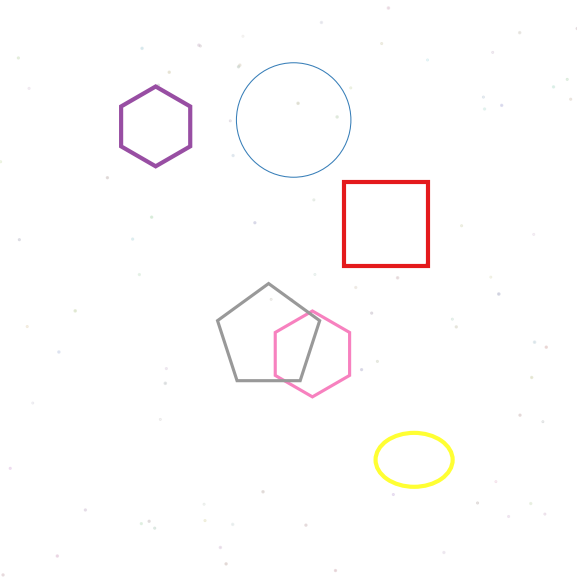[{"shape": "square", "thickness": 2, "radius": 0.36, "center": [0.668, 0.611]}, {"shape": "circle", "thickness": 0.5, "radius": 0.5, "center": [0.509, 0.791]}, {"shape": "hexagon", "thickness": 2, "radius": 0.35, "center": [0.27, 0.78]}, {"shape": "oval", "thickness": 2, "radius": 0.33, "center": [0.717, 0.203]}, {"shape": "hexagon", "thickness": 1.5, "radius": 0.37, "center": [0.541, 0.386]}, {"shape": "pentagon", "thickness": 1.5, "radius": 0.46, "center": [0.465, 0.415]}]